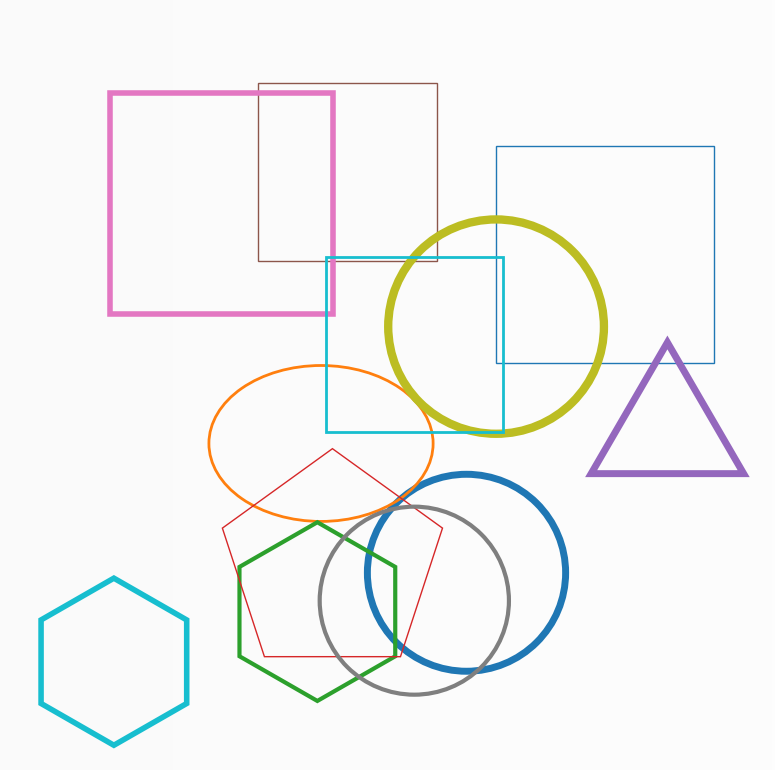[{"shape": "circle", "thickness": 2.5, "radius": 0.64, "center": [0.602, 0.256]}, {"shape": "square", "thickness": 0.5, "radius": 0.71, "center": [0.781, 0.67]}, {"shape": "oval", "thickness": 1, "radius": 0.72, "center": [0.414, 0.424]}, {"shape": "hexagon", "thickness": 1.5, "radius": 0.58, "center": [0.409, 0.206]}, {"shape": "pentagon", "thickness": 0.5, "radius": 0.75, "center": [0.429, 0.268]}, {"shape": "triangle", "thickness": 2.5, "radius": 0.57, "center": [0.861, 0.442]}, {"shape": "square", "thickness": 0.5, "radius": 0.58, "center": [0.448, 0.777]}, {"shape": "square", "thickness": 2, "radius": 0.72, "center": [0.286, 0.735]}, {"shape": "circle", "thickness": 1.5, "radius": 0.61, "center": [0.535, 0.22]}, {"shape": "circle", "thickness": 3, "radius": 0.7, "center": [0.64, 0.576]}, {"shape": "hexagon", "thickness": 2, "radius": 0.54, "center": [0.147, 0.141]}, {"shape": "square", "thickness": 1, "radius": 0.57, "center": [0.534, 0.553]}]